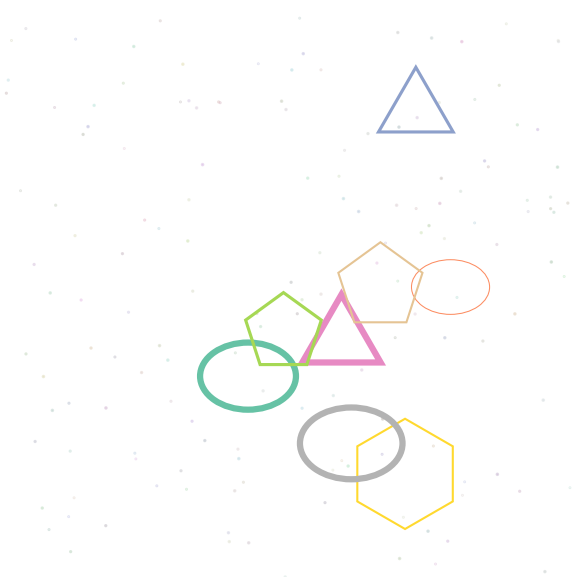[{"shape": "oval", "thickness": 3, "radius": 0.42, "center": [0.429, 0.348]}, {"shape": "oval", "thickness": 0.5, "radius": 0.34, "center": [0.78, 0.502]}, {"shape": "triangle", "thickness": 1.5, "radius": 0.37, "center": [0.72, 0.808]}, {"shape": "triangle", "thickness": 3, "radius": 0.39, "center": [0.591, 0.411]}, {"shape": "pentagon", "thickness": 1.5, "radius": 0.34, "center": [0.491, 0.424]}, {"shape": "hexagon", "thickness": 1, "radius": 0.48, "center": [0.701, 0.179]}, {"shape": "pentagon", "thickness": 1, "radius": 0.38, "center": [0.659, 0.503]}, {"shape": "oval", "thickness": 3, "radius": 0.44, "center": [0.608, 0.231]}]